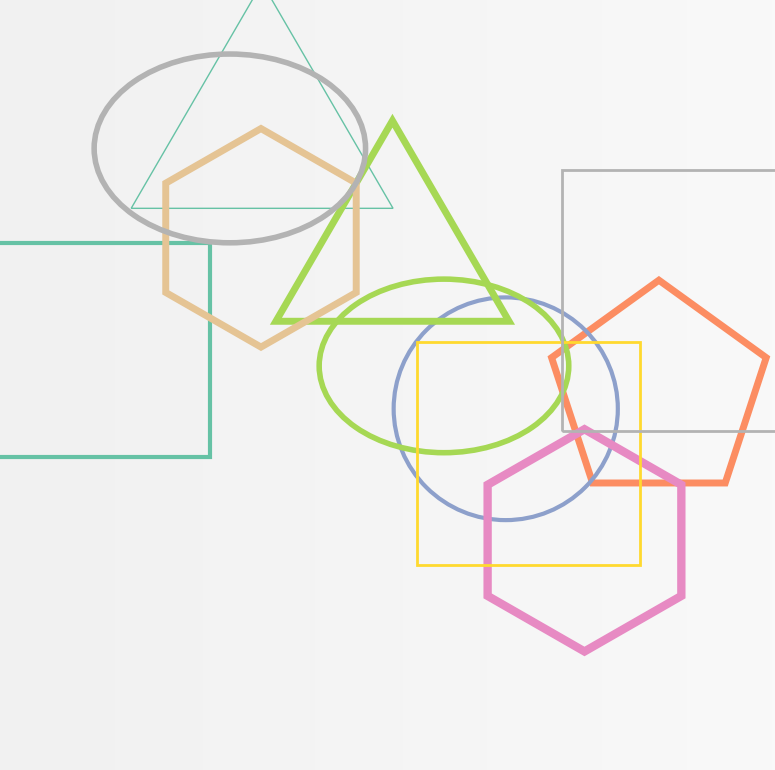[{"shape": "triangle", "thickness": 0.5, "radius": 0.98, "center": [0.338, 0.827]}, {"shape": "square", "thickness": 1.5, "radius": 0.7, "center": [0.132, 0.545]}, {"shape": "pentagon", "thickness": 2.5, "radius": 0.73, "center": [0.85, 0.491]}, {"shape": "circle", "thickness": 1.5, "radius": 0.72, "center": [0.653, 0.469]}, {"shape": "hexagon", "thickness": 3, "radius": 0.72, "center": [0.754, 0.298]}, {"shape": "oval", "thickness": 2, "radius": 0.81, "center": [0.573, 0.525]}, {"shape": "triangle", "thickness": 2.5, "radius": 0.87, "center": [0.506, 0.67]}, {"shape": "square", "thickness": 1, "radius": 0.72, "center": [0.682, 0.411]}, {"shape": "hexagon", "thickness": 2.5, "radius": 0.71, "center": [0.337, 0.691]}, {"shape": "oval", "thickness": 2, "radius": 0.88, "center": [0.297, 0.807]}, {"shape": "square", "thickness": 1, "radius": 0.85, "center": [0.895, 0.61]}]